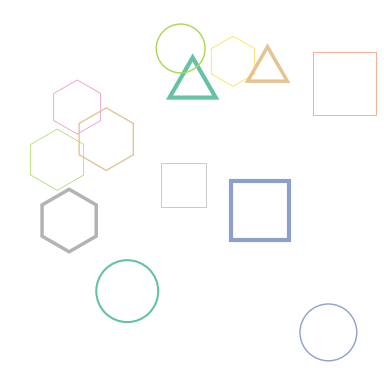[{"shape": "circle", "thickness": 1.5, "radius": 0.4, "center": [0.331, 0.244]}, {"shape": "triangle", "thickness": 3, "radius": 0.35, "center": [0.5, 0.781]}, {"shape": "square", "thickness": 0.5, "radius": 0.41, "center": [0.895, 0.784]}, {"shape": "circle", "thickness": 1, "radius": 0.37, "center": [0.853, 0.137]}, {"shape": "square", "thickness": 3, "radius": 0.38, "center": [0.674, 0.453]}, {"shape": "hexagon", "thickness": 0.5, "radius": 0.35, "center": [0.201, 0.722]}, {"shape": "hexagon", "thickness": 0.5, "radius": 0.4, "center": [0.149, 0.585]}, {"shape": "circle", "thickness": 1, "radius": 0.32, "center": [0.469, 0.874]}, {"shape": "hexagon", "thickness": 0.5, "radius": 0.33, "center": [0.605, 0.841]}, {"shape": "triangle", "thickness": 2.5, "radius": 0.3, "center": [0.695, 0.819]}, {"shape": "hexagon", "thickness": 1, "radius": 0.41, "center": [0.276, 0.639]}, {"shape": "hexagon", "thickness": 2.5, "radius": 0.41, "center": [0.18, 0.427]}, {"shape": "square", "thickness": 0.5, "radius": 0.29, "center": [0.476, 0.52]}]